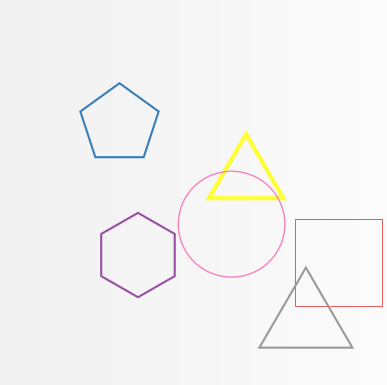[{"shape": "square", "thickness": 0.5, "radius": 0.56, "center": [0.874, 0.318]}, {"shape": "pentagon", "thickness": 1.5, "radius": 0.53, "center": [0.308, 0.678]}, {"shape": "hexagon", "thickness": 1.5, "radius": 0.55, "center": [0.356, 0.338]}, {"shape": "triangle", "thickness": 3, "radius": 0.55, "center": [0.635, 0.541]}, {"shape": "circle", "thickness": 1, "radius": 0.69, "center": [0.598, 0.418]}, {"shape": "triangle", "thickness": 1.5, "radius": 0.69, "center": [0.789, 0.166]}]